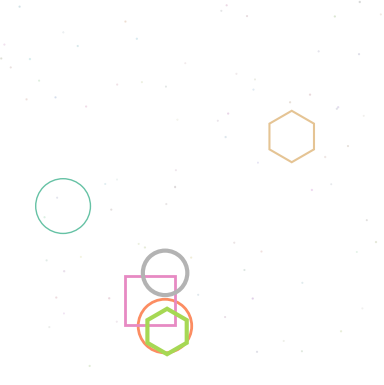[{"shape": "circle", "thickness": 1, "radius": 0.36, "center": [0.164, 0.465]}, {"shape": "circle", "thickness": 2, "radius": 0.35, "center": [0.428, 0.153]}, {"shape": "square", "thickness": 2, "radius": 0.32, "center": [0.39, 0.219]}, {"shape": "hexagon", "thickness": 3, "radius": 0.29, "center": [0.434, 0.139]}, {"shape": "hexagon", "thickness": 1.5, "radius": 0.33, "center": [0.758, 0.645]}, {"shape": "circle", "thickness": 3, "radius": 0.29, "center": [0.429, 0.291]}]